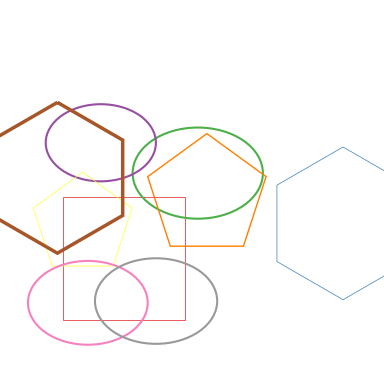[{"shape": "square", "thickness": 0.5, "radius": 0.79, "center": [0.322, 0.328]}, {"shape": "hexagon", "thickness": 0.5, "radius": 0.99, "center": [0.891, 0.42]}, {"shape": "oval", "thickness": 1.5, "radius": 0.85, "center": [0.514, 0.55]}, {"shape": "oval", "thickness": 1.5, "radius": 0.72, "center": [0.262, 0.629]}, {"shape": "pentagon", "thickness": 1, "radius": 0.81, "center": [0.537, 0.491]}, {"shape": "pentagon", "thickness": 0.5, "radius": 0.67, "center": [0.215, 0.418]}, {"shape": "hexagon", "thickness": 2.5, "radius": 0.98, "center": [0.149, 0.538]}, {"shape": "oval", "thickness": 1.5, "radius": 0.78, "center": [0.228, 0.213]}, {"shape": "oval", "thickness": 1.5, "radius": 0.79, "center": [0.405, 0.218]}]